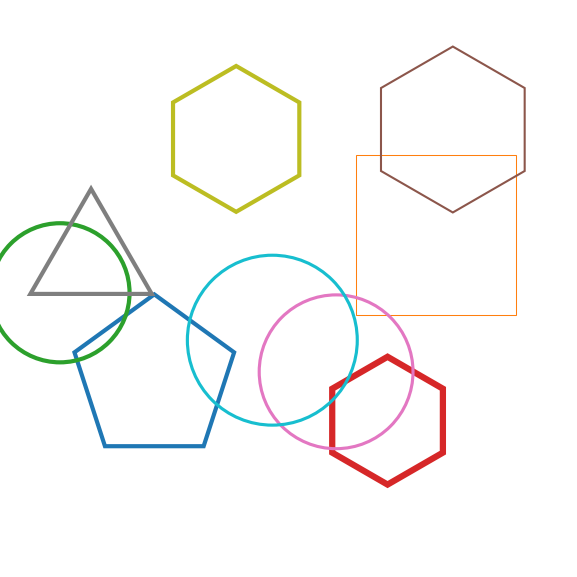[{"shape": "pentagon", "thickness": 2, "radius": 0.73, "center": [0.267, 0.344]}, {"shape": "square", "thickness": 0.5, "radius": 0.69, "center": [0.755, 0.593]}, {"shape": "circle", "thickness": 2, "radius": 0.6, "center": [0.104, 0.492]}, {"shape": "hexagon", "thickness": 3, "radius": 0.55, "center": [0.671, 0.271]}, {"shape": "hexagon", "thickness": 1, "radius": 0.72, "center": [0.784, 0.775]}, {"shape": "circle", "thickness": 1.5, "radius": 0.67, "center": [0.582, 0.355]}, {"shape": "triangle", "thickness": 2, "radius": 0.61, "center": [0.158, 0.551]}, {"shape": "hexagon", "thickness": 2, "radius": 0.63, "center": [0.409, 0.759]}, {"shape": "circle", "thickness": 1.5, "radius": 0.74, "center": [0.472, 0.41]}]